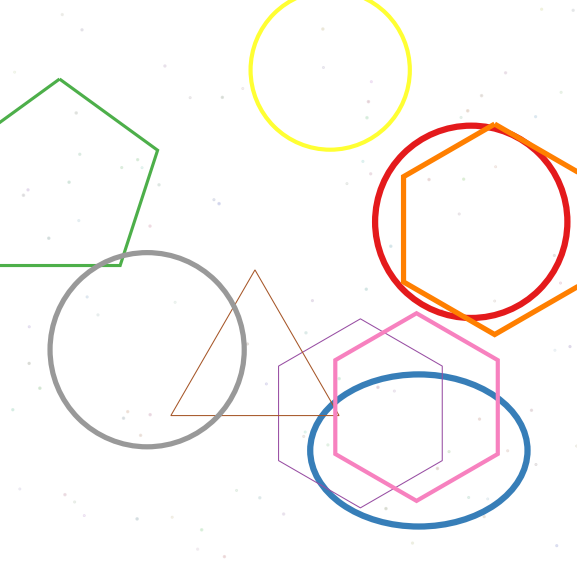[{"shape": "circle", "thickness": 3, "radius": 0.83, "center": [0.816, 0.615]}, {"shape": "oval", "thickness": 3, "radius": 0.94, "center": [0.725, 0.219]}, {"shape": "pentagon", "thickness": 1.5, "radius": 0.89, "center": [0.103, 0.684]}, {"shape": "hexagon", "thickness": 0.5, "radius": 0.82, "center": [0.624, 0.283]}, {"shape": "hexagon", "thickness": 2.5, "radius": 0.91, "center": [0.857, 0.602]}, {"shape": "circle", "thickness": 2, "radius": 0.69, "center": [0.572, 0.878]}, {"shape": "triangle", "thickness": 0.5, "radius": 0.84, "center": [0.441, 0.364]}, {"shape": "hexagon", "thickness": 2, "radius": 0.81, "center": [0.721, 0.294]}, {"shape": "circle", "thickness": 2.5, "radius": 0.84, "center": [0.255, 0.394]}]